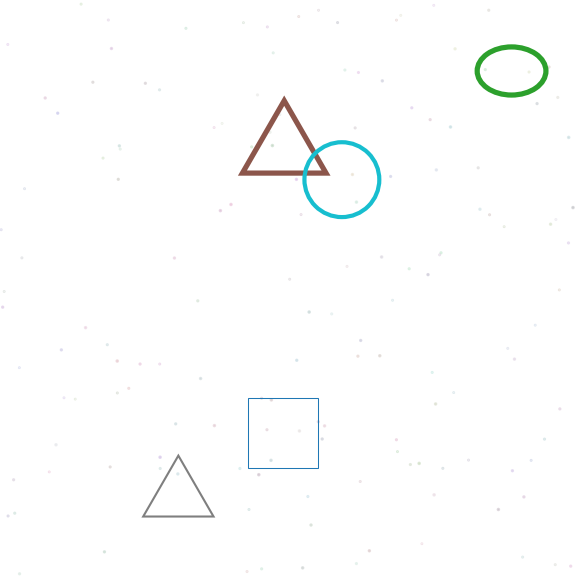[{"shape": "square", "thickness": 0.5, "radius": 0.3, "center": [0.49, 0.249]}, {"shape": "oval", "thickness": 2.5, "radius": 0.3, "center": [0.886, 0.876]}, {"shape": "triangle", "thickness": 2.5, "radius": 0.42, "center": [0.492, 0.741]}, {"shape": "triangle", "thickness": 1, "radius": 0.35, "center": [0.309, 0.14]}, {"shape": "circle", "thickness": 2, "radius": 0.32, "center": [0.592, 0.688]}]